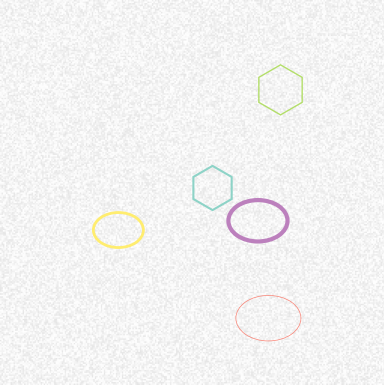[{"shape": "hexagon", "thickness": 1.5, "radius": 0.29, "center": [0.552, 0.512]}, {"shape": "oval", "thickness": 0.5, "radius": 0.42, "center": [0.697, 0.174]}, {"shape": "hexagon", "thickness": 1, "radius": 0.32, "center": [0.729, 0.767]}, {"shape": "oval", "thickness": 3, "radius": 0.38, "center": [0.67, 0.427]}, {"shape": "oval", "thickness": 2, "radius": 0.32, "center": [0.307, 0.402]}]